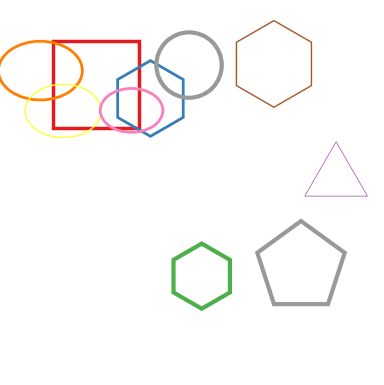[{"shape": "square", "thickness": 2.5, "radius": 0.56, "center": [0.249, 0.779]}, {"shape": "hexagon", "thickness": 2, "radius": 0.49, "center": [0.391, 0.744]}, {"shape": "hexagon", "thickness": 3, "radius": 0.42, "center": [0.524, 0.283]}, {"shape": "triangle", "thickness": 0.5, "radius": 0.47, "center": [0.873, 0.538]}, {"shape": "oval", "thickness": 2, "radius": 0.54, "center": [0.105, 0.817]}, {"shape": "oval", "thickness": 1, "radius": 0.49, "center": [0.164, 0.712]}, {"shape": "hexagon", "thickness": 1, "radius": 0.56, "center": [0.712, 0.834]}, {"shape": "oval", "thickness": 2, "radius": 0.41, "center": [0.342, 0.713]}, {"shape": "circle", "thickness": 3, "radius": 0.42, "center": [0.491, 0.831]}, {"shape": "pentagon", "thickness": 3, "radius": 0.6, "center": [0.782, 0.307]}]